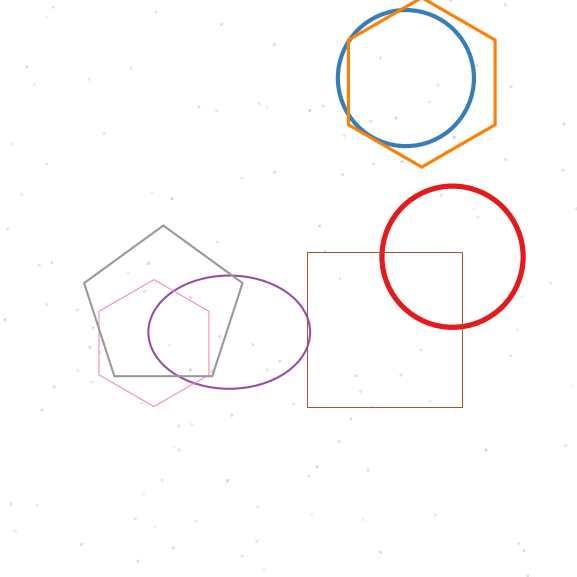[{"shape": "circle", "thickness": 2.5, "radius": 0.61, "center": [0.784, 0.555]}, {"shape": "circle", "thickness": 2, "radius": 0.59, "center": [0.703, 0.864]}, {"shape": "oval", "thickness": 1, "radius": 0.7, "center": [0.397, 0.424]}, {"shape": "hexagon", "thickness": 1.5, "radius": 0.73, "center": [0.73, 0.856]}, {"shape": "square", "thickness": 0.5, "radius": 0.67, "center": [0.665, 0.429]}, {"shape": "hexagon", "thickness": 0.5, "radius": 0.55, "center": [0.267, 0.405]}, {"shape": "pentagon", "thickness": 1, "radius": 0.72, "center": [0.283, 0.464]}]